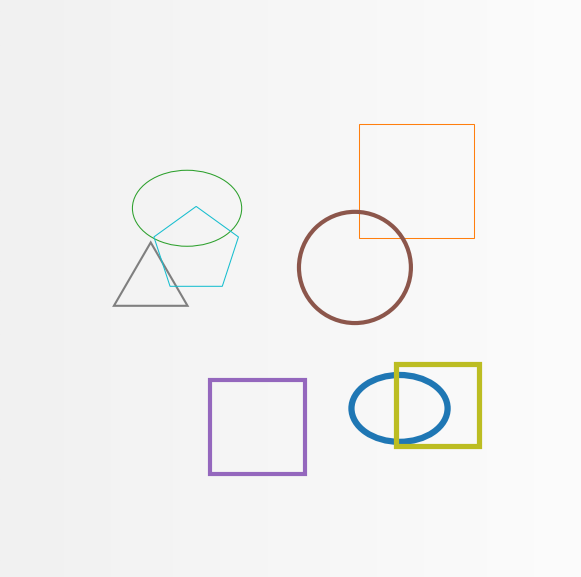[{"shape": "oval", "thickness": 3, "radius": 0.41, "center": [0.687, 0.292]}, {"shape": "square", "thickness": 0.5, "radius": 0.49, "center": [0.716, 0.685]}, {"shape": "oval", "thickness": 0.5, "radius": 0.47, "center": [0.322, 0.639]}, {"shape": "square", "thickness": 2, "radius": 0.41, "center": [0.443, 0.259]}, {"shape": "circle", "thickness": 2, "radius": 0.48, "center": [0.611, 0.536]}, {"shape": "triangle", "thickness": 1, "radius": 0.37, "center": [0.259, 0.506]}, {"shape": "square", "thickness": 2.5, "radius": 0.35, "center": [0.753, 0.297]}, {"shape": "pentagon", "thickness": 0.5, "radius": 0.38, "center": [0.338, 0.565]}]